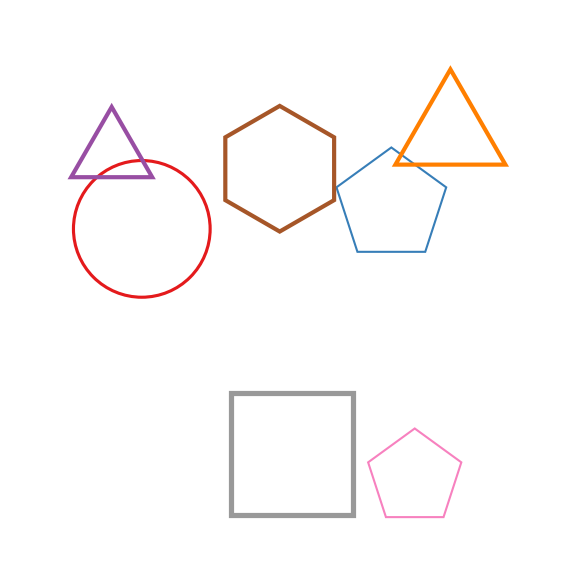[{"shape": "circle", "thickness": 1.5, "radius": 0.59, "center": [0.246, 0.603]}, {"shape": "pentagon", "thickness": 1, "radius": 0.5, "center": [0.678, 0.644]}, {"shape": "triangle", "thickness": 2, "radius": 0.41, "center": [0.193, 0.733]}, {"shape": "triangle", "thickness": 2, "radius": 0.55, "center": [0.78, 0.769]}, {"shape": "hexagon", "thickness": 2, "radius": 0.54, "center": [0.484, 0.707]}, {"shape": "pentagon", "thickness": 1, "radius": 0.42, "center": [0.718, 0.172]}, {"shape": "square", "thickness": 2.5, "radius": 0.53, "center": [0.506, 0.213]}]